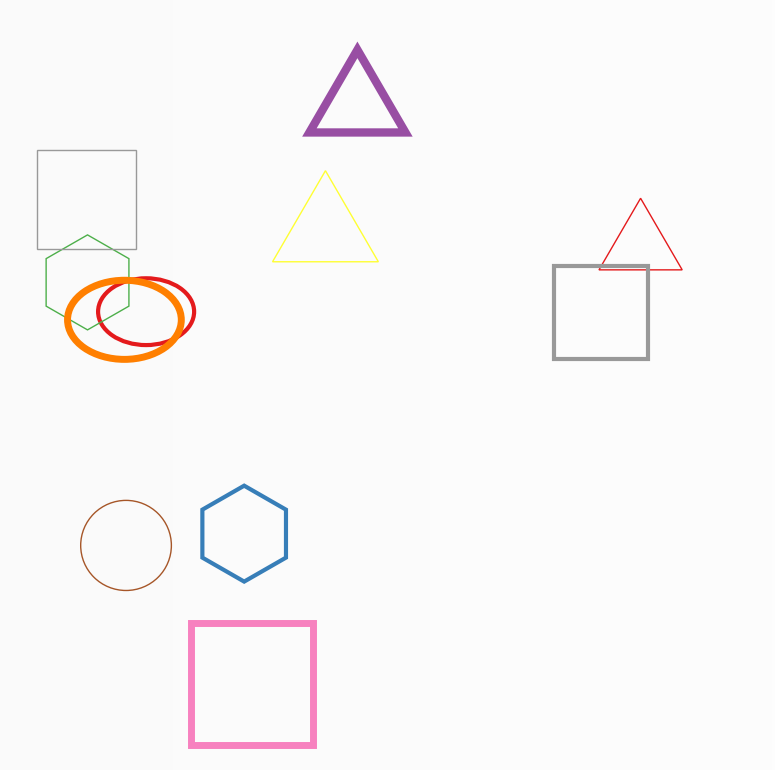[{"shape": "triangle", "thickness": 0.5, "radius": 0.31, "center": [0.827, 0.681]}, {"shape": "oval", "thickness": 1.5, "radius": 0.31, "center": [0.189, 0.595]}, {"shape": "hexagon", "thickness": 1.5, "radius": 0.31, "center": [0.315, 0.307]}, {"shape": "hexagon", "thickness": 0.5, "radius": 0.31, "center": [0.113, 0.633]}, {"shape": "triangle", "thickness": 3, "radius": 0.36, "center": [0.461, 0.864]}, {"shape": "oval", "thickness": 2.5, "radius": 0.37, "center": [0.161, 0.585]}, {"shape": "triangle", "thickness": 0.5, "radius": 0.39, "center": [0.42, 0.699]}, {"shape": "circle", "thickness": 0.5, "radius": 0.29, "center": [0.163, 0.292]}, {"shape": "square", "thickness": 2.5, "radius": 0.4, "center": [0.325, 0.112]}, {"shape": "square", "thickness": 0.5, "radius": 0.32, "center": [0.112, 0.741]}, {"shape": "square", "thickness": 1.5, "radius": 0.3, "center": [0.775, 0.594]}]